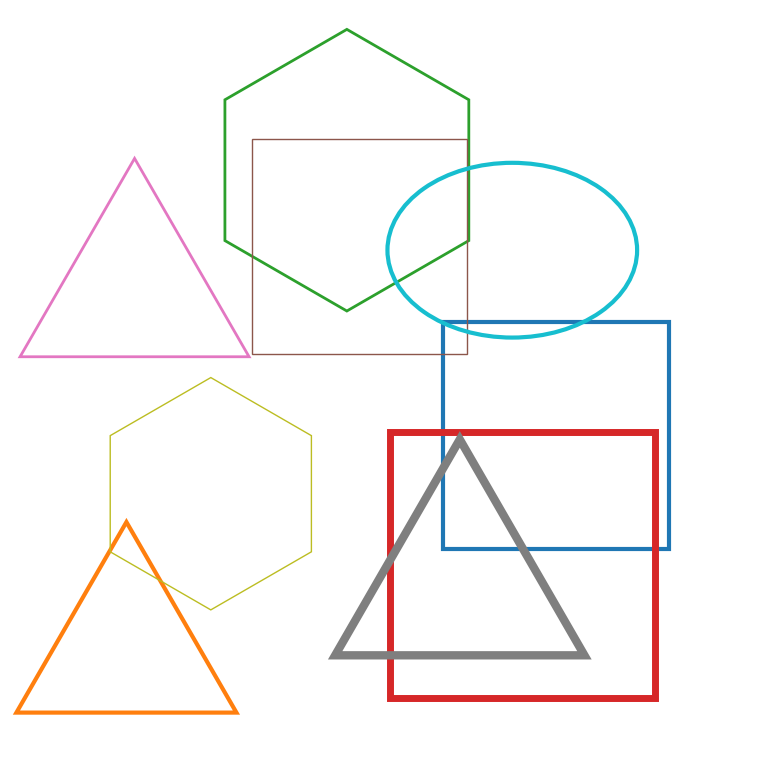[{"shape": "square", "thickness": 1.5, "radius": 0.73, "center": [0.722, 0.434]}, {"shape": "triangle", "thickness": 1.5, "radius": 0.82, "center": [0.164, 0.157]}, {"shape": "hexagon", "thickness": 1, "radius": 0.91, "center": [0.45, 0.779]}, {"shape": "square", "thickness": 2.5, "radius": 0.86, "center": [0.678, 0.266]}, {"shape": "square", "thickness": 0.5, "radius": 0.7, "center": [0.467, 0.68]}, {"shape": "triangle", "thickness": 1, "radius": 0.86, "center": [0.175, 0.623]}, {"shape": "triangle", "thickness": 3, "radius": 0.93, "center": [0.597, 0.242]}, {"shape": "hexagon", "thickness": 0.5, "radius": 0.75, "center": [0.274, 0.359]}, {"shape": "oval", "thickness": 1.5, "radius": 0.81, "center": [0.665, 0.675]}]